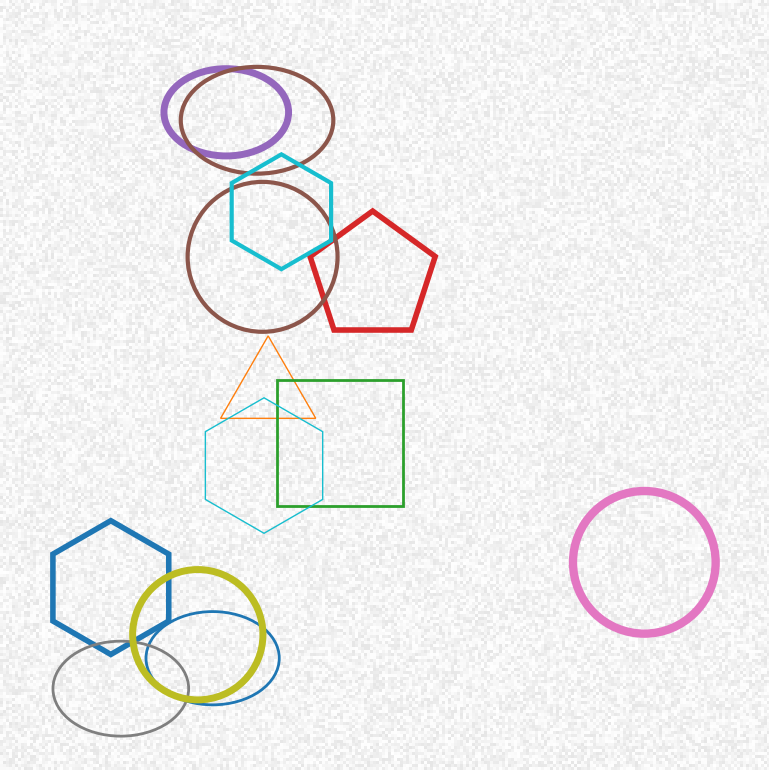[{"shape": "oval", "thickness": 1, "radius": 0.43, "center": [0.276, 0.145]}, {"shape": "hexagon", "thickness": 2, "radius": 0.43, "center": [0.144, 0.237]}, {"shape": "triangle", "thickness": 0.5, "radius": 0.36, "center": [0.348, 0.492]}, {"shape": "square", "thickness": 1, "radius": 0.41, "center": [0.441, 0.424]}, {"shape": "pentagon", "thickness": 2, "radius": 0.43, "center": [0.484, 0.64]}, {"shape": "oval", "thickness": 2.5, "radius": 0.4, "center": [0.294, 0.854]}, {"shape": "oval", "thickness": 1.5, "radius": 0.5, "center": [0.334, 0.844]}, {"shape": "circle", "thickness": 1.5, "radius": 0.49, "center": [0.341, 0.666]}, {"shape": "circle", "thickness": 3, "radius": 0.46, "center": [0.837, 0.27]}, {"shape": "oval", "thickness": 1, "radius": 0.44, "center": [0.157, 0.106]}, {"shape": "circle", "thickness": 2.5, "radius": 0.42, "center": [0.257, 0.176]}, {"shape": "hexagon", "thickness": 0.5, "radius": 0.44, "center": [0.343, 0.395]}, {"shape": "hexagon", "thickness": 1.5, "radius": 0.37, "center": [0.365, 0.725]}]